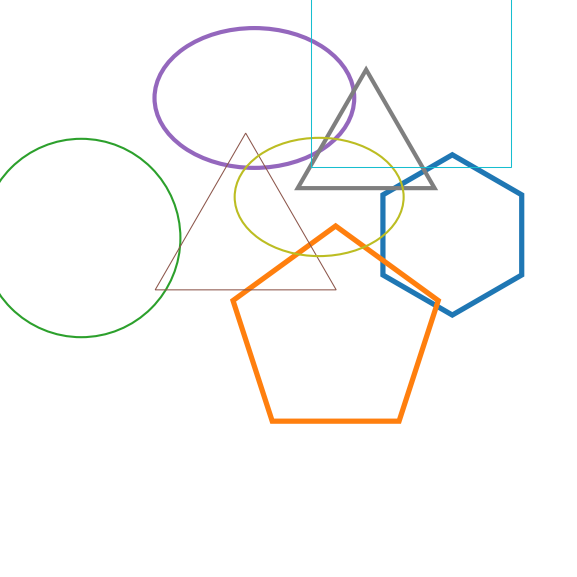[{"shape": "hexagon", "thickness": 2.5, "radius": 0.69, "center": [0.783, 0.592]}, {"shape": "pentagon", "thickness": 2.5, "radius": 0.93, "center": [0.581, 0.421]}, {"shape": "circle", "thickness": 1, "radius": 0.86, "center": [0.141, 0.587]}, {"shape": "oval", "thickness": 2, "radius": 0.86, "center": [0.44, 0.829]}, {"shape": "triangle", "thickness": 0.5, "radius": 0.9, "center": [0.425, 0.588]}, {"shape": "triangle", "thickness": 2, "radius": 0.68, "center": [0.634, 0.742]}, {"shape": "oval", "thickness": 1, "radius": 0.73, "center": [0.553, 0.658]}, {"shape": "square", "thickness": 0.5, "radius": 0.86, "center": [0.711, 0.882]}]